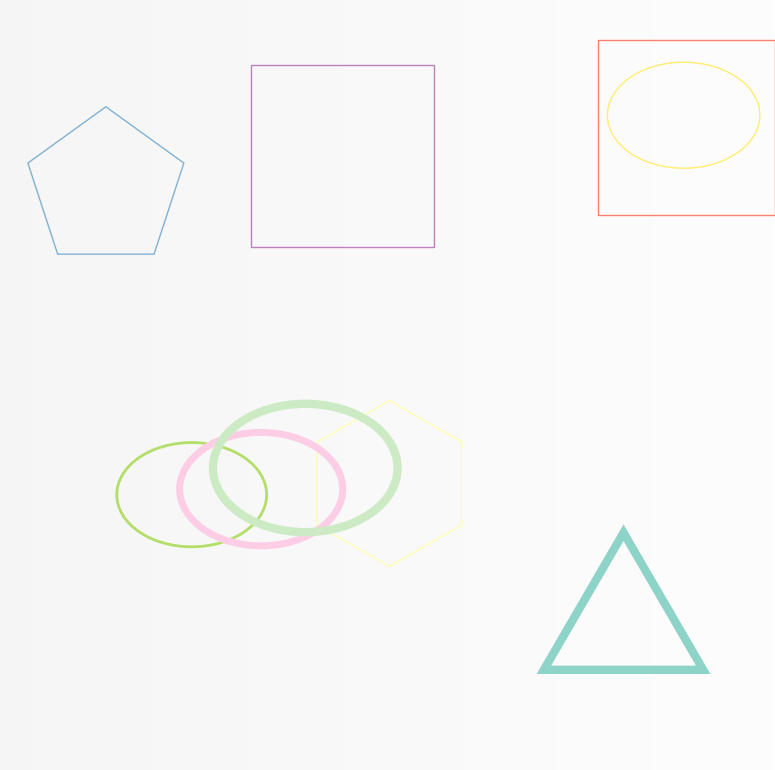[{"shape": "triangle", "thickness": 3, "radius": 0.59, "center": [0.805, 0.189]}, {"shape": "hexagon", "thickness": 0.5, "radius": 0.54, "center": [0.502, 0.372]}, {"shape": "square", "thickness": 0.5, "radius": 0.57, "center": [0.886, 0.834]}, {"shape": "pentagon", "thickness": 0.5, "radius": 0.53, "center": [0.137, 0.756]}, {"shape": "oval", "thickness": 1, "radius": 0.48, "center": [0.247, 0.358]}, {"shape": "oval", "thickness": 2.5, "radius": 0.53, "center": [0.337, 0.365]}, {"shape": "square", "thickness": 0.5, "radius": 0.59, "center": [0.442, 0.797]}, {"shape": "oval", "thickness": 3, "radius": 0.6, "center": [0.394, 0.392]}, {"shape": "oval", "thickness": 0.5, "radius": 0.49, "center": [0.882, 0.85]}]